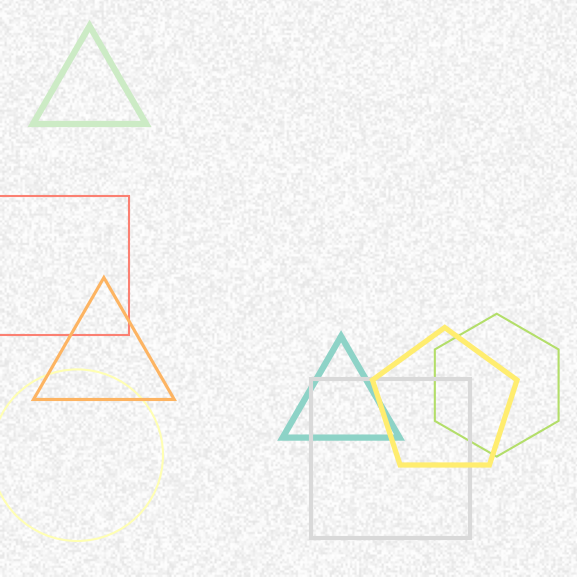[{"shape": "triangle", "thickness": 3, "radius": 0.58, "center": [0.591, 0.3]}, {"shape": "circle", "thickness": 1, "radius": 0.74, "center": [0.134, 0.211]}, {"shape": "square", "thickness": 1, "radius": 0.6, "center": [0.103, 0.54]}, {"shape": "triangle", "thickness": 1.5, "radius": 0.7, "center": [0.18, 0.378]}, {"shape": "hexagon", "thickness": 1, "radius": 0.62, "center": [0.86, 0.332]}, {"shape": "square", "thickness": 2, "radius": 0.69, "center": [0.676, 0.205]}, {"shape": "triangle", "thickness": 3, "radius": 0.57, "center": [0.155, 0.841]}, {"shape": "pentagon", "thickness": 2.5, "radius": 0.66, "center": [0.77, 0.3]}]